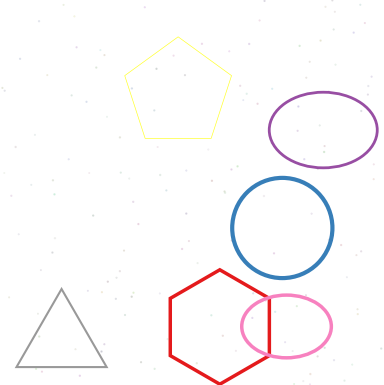[{"shape": "hexagon", "thickness": 2.5, "radius": 0.74, "center": [0.571, 0.151]}, {"shape": "circle", "thickness": 3, "radius": 0.65, "center": [0.733, 0.408]}, {"shape": "oval", "thickness": 2, "radius": 0.7, "center": [0.84, 0.662]}, {"shape": "pentagon", "thickness": 0.5, "radius": 0.73, "center": [0.463, 0.758]}, {"shape": "oval", "thickness": 2.5, "radius": 0.58, "center": [0.744, 0.152]}, {"shape": "triangle", "thickness": 1.5, "radius": 0.68, "center": [0.16, 0.114]}]